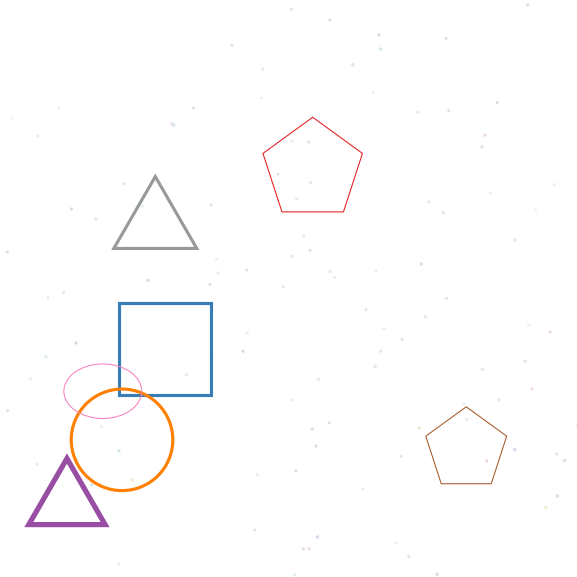[{"shape": "pentagon", "thickness": 0.5, "radius": 0.45, "center": [0.541, 0.705]}, {"shape": "square", "thickness": 1.5, "radius": 0.4, "center": [0.286, 0.395]}, {"shape": "triangle", "thickness": 2.5, "radius": 0.38, "center": [0.116, 0.129]}, {"shape": "circle", "thickness": 1.5, "radius": 0.44, "center": [0.211, 0.238]}, {"shape": "pentagon", "thickness": 0.5, "radius": 0.37, "center": [0.807, 0.221]}, {"shape": "oval", "thickness": 0.5, "radius": 0.34, "center": [0.178, 0.322]}, {"shape": "triangle", "thickness": 1.5, "radius": 0.41, "center": [0.269, 0.61]}]